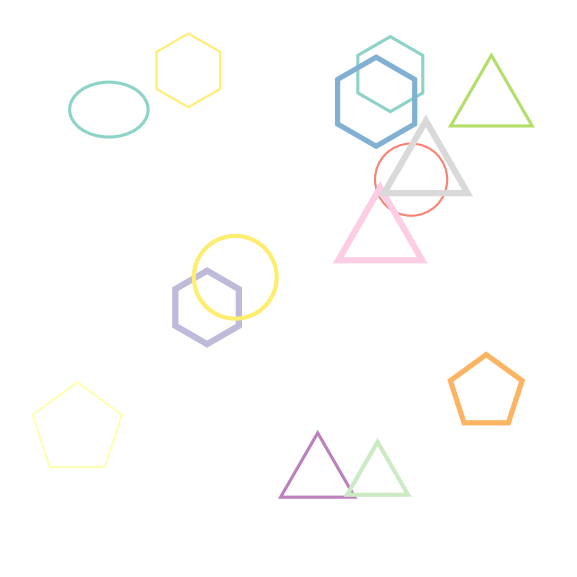[{"shape": "hexagon", "thickness": 1.5, "radius": 0.32, "center": [0.676, 0.871]}, {"shape": "oval", "thickness": 1.5, "radius": 0.34, "center": [0.188, 0.809]}, {"shape": "pentagon", "thickness": 1, "radius": 0.41, "center": [0.134, 0.256]}, {"shape": "hexagon", "thickness": 3, "radius": 0.32, "center": [0.359, 0.467]}, {"shape": "circle", "thickness": 1, "radius": 0.31, "center": [0.712, 0.688]}, {"shape": "hexagon", "thickness": 2.5, "radius": 0.39, "center": [0.651, 0.823]}, {"shape": "pentagon", "thickness": 2.5, "radius": 0.33, "center": [0.842, 0.32]}, {"shape": "triangle", "thickness": 1.5, "radius": 0.41, "center": [0.851, 0.822]}, {"shape": "triangle", "thickness": 3, "radius": 0.42, "center": [0.658, 0.59]}, {"shape": "triangle", "thickness": 3, "radius": 0.42, "center": [0.737, 0.706]}, {"shape": "triangle", "thickness": 1.5, "radius": 0.37, "center": [0.55, 0.175]}, {"shape": "triangle", "thickness": 2, "radius": 0.3, "center": [0.654, 0.173]}, {"shape": "circle", "thickness": 2, "radius": 0.36, "center": [0.407, 0.519]}, {"shape": "hexagon", "thickness": 1, "radius": 0.32, "center": [0.326, 0.877]}]